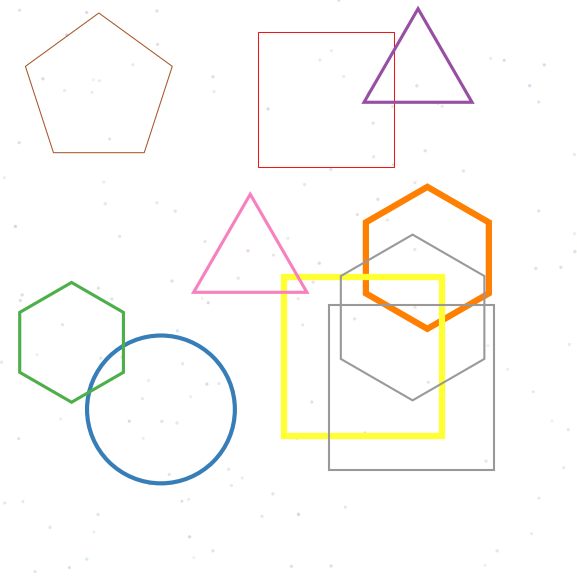[{"shape": "square", "thickness": 0.5, "radius": 0.59, "center": [0.565, 0.826]}, {"shape": "circle", "thickness": 2, "radius": 0.64, "center": [0.279, 0.29]}, {"shape": "hexagon", "thickness": 1.5, "radius": 0.52, "center": [0.124, 0.406]}, {"shape": "triangle", "thickness": 1.5, "radius": 0.54, "center": [0.724, 0.876]}, {"shape": "hexagon", "thickness": 3, "radius": 0.61, "center": [0.74, 0.553]}, {"shape": "square", "thickness": 3, "radius": 0.69, "center": [0.629, 0.382]}, {"shape": "pentagon", "thickness": 0.5, "radius": 0.67, "center": [0.171, 0.843]}, {"shape": "triangle", "thickness": 1.5, "radius": 0.57, "center": [0.433, 0.55]}, {"shape": "square", "thickness": 1, "radius": 0.71, "center": [0.713, 0.327]}, {"shape": "hexagon", "thickness": 1, "radius": 0.72, "center": [0.714, 0.449]}]